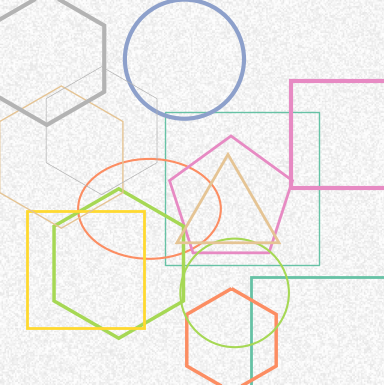[{"shape": "square", "thickness": 1, "radius": 1.0, "center": [0.629, 0.511]}, {"shape": "square", "thickness": 2, "radius": 0.91, "center": [0.833, 0.1]}, {"shape": "hexagon", "thickness": 2.5, "radius": 0.67, "center": [0.601, 0.116]}, {"shape": "oval", "thickness": 1.5, "radius": 0.93, "center": [0.388, 0.457]}, {"shape": "circle", "thickness": 3, "radius": 0.77, "center": [0.479, 0.846]}, {"shape": "pentagon", "thickness": 2, "radius": 0.84, "center": [0.6, 0.479]}, {"shape": "square", "thickness": 3, "radius": 0.7, "center": [0.895, 0.651]}, {"shape": "hexagon", "thickness": 2.5, "radius": 0.97, "center": [0.308, 0.315]}, {"shape": "circle", "thickness": 1.5, "radius": 0.7, "center": [0.609, 0.239]}, {"shape": "square", "thickness": 2, "radius": 0.76, "center": [0.222, 0.3]}, {"shape": "hexagon", "thickness": 1, "radius": 0.92, "center": [0.159, 0.592]}, {"shape": "triangle", "thickness": 2, "radius": 0.77, "center": [0.592, 0.446]}, {"shape": "hexagon", "thickness": 0.5, "radius": 0.83, "center": [0.264, 0.661]}, {"shape": "hexagon", "thickness": 3, "radius": 0.86, "center": [0.122, 0.848]}]